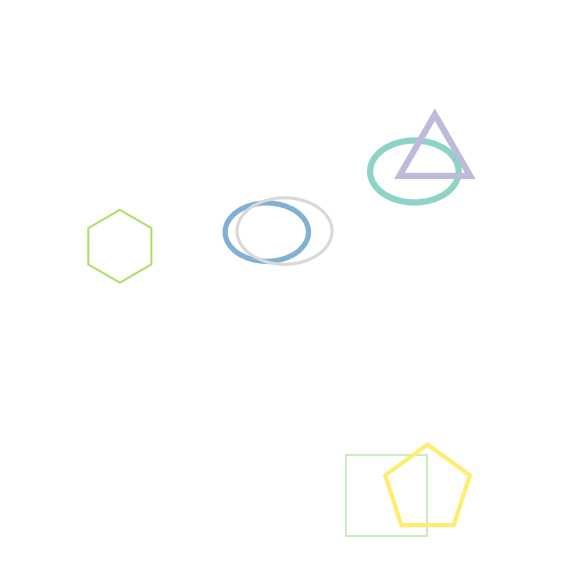[{"shape": "oval", "thickness": 3, "radius": 0.38, "center": [0.718, 0.702]}, {"shape": "triangle", "thickness": 3, "radius": 0.35, "center": [0.753, 0.73]}, {"shape": "oval", "thickness": 2.5, "radius": 0.36, "center": [0.462, 0.597]}, {"shape": "hexagon", "thickness": 1, "radius": 0.32, "center": [0.207, 0.573]}, {"shape": "oval", "thickness": 1.5, "radius": 0.41, "center": [0.493, 0.599]}, {"shape": "square", "thickness": 1, "radius": 0.35, "center": [0.669, 0.141]}, {"shape": "pentagon", "thickness": 2, "radius": 0.39, "center": [0.74, 0.152]}]